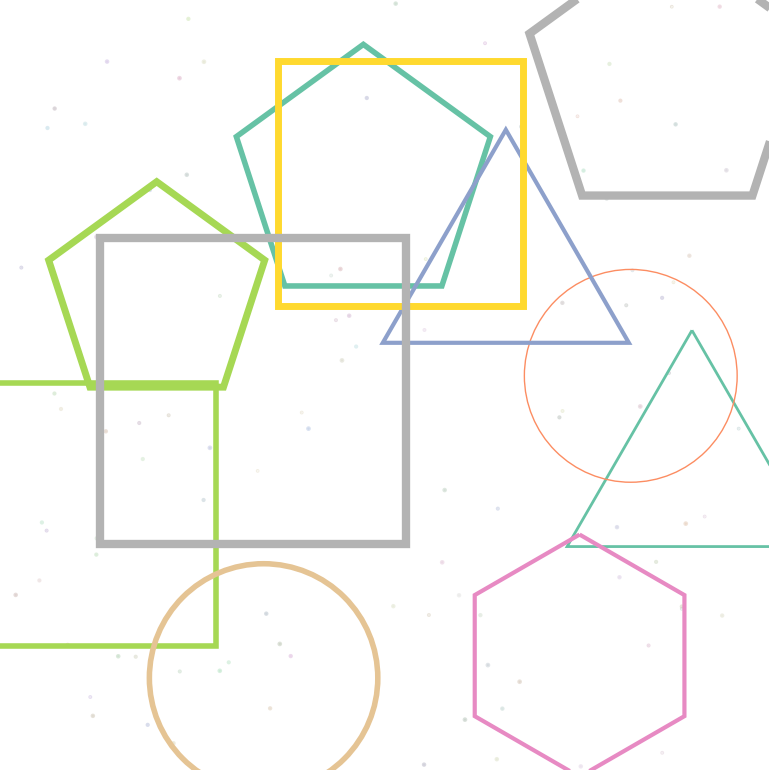[{"shape": "pentagon", "thickness": 2, "radius": 0.87, "center": [0.472, 0.769]}, {"shape": "triangle", "thickness": 1, "radius": 0.94, "center": [0.899, 0.384]}, {"shape": "circle", "thickness": 0.5, "radius": 0.69, "center": [0.819, 0.512]}, {"shape": "triangle", "thickness": 1.5, "radius": 0.92, "center": [0.657, 0.647]}, {"shape": "hexagon", "thickness": 1.5, "radius": 0.79, "center": [0.753, 0.149]}, {"shape": "square", "thickness": 2, "radius": 0.85, "center": [0.111, 0.332]}, {"shape": "pentagon", "thickness": 2.5, "radius": 0.74, "center": [0.204, 0.617]}, {"shape": "square", "thickness": 2.5, "radius": 0.8, "center": [0.52, 0.762]}, {"shape": "circle", "thickness": 2, "radius": 0.74, "center": [0.342, 0.12]}, {"shape": "square", "thickness": 3, "radius": 0.99, "center": [0.328, 0.492]}, {"shape": "pentagon", "thickness": 3, "radius": 0.94, "center": [0.867, 0.898]}]